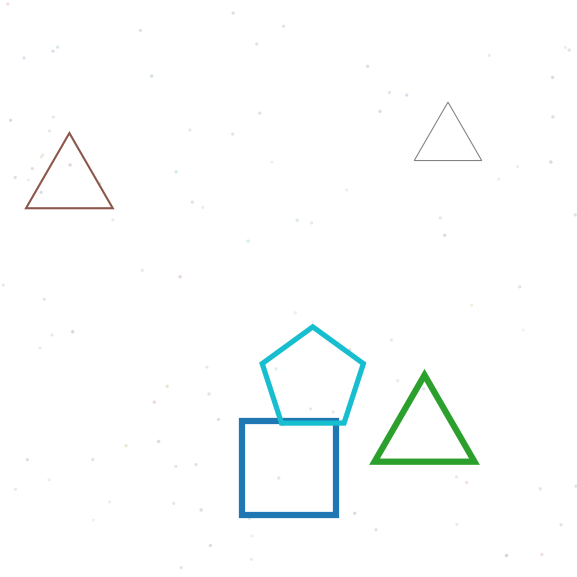[{"shape": "square", "thickness": 3, "radius": 0.41, "center": [0.5, 0.188]}, {"shape": "triangle", "thickness": 3, "radius": 0.5, "center": [0.735, 0.25]}, {"shape": "triangle", "thickness": 1, "radius": 0.43, "center": [0.12, 0.682]}, {"shape": "triangle", "thickness": 0.5, "radius": 0.34, "center": [0.776, 0.755]}, {"shape": "pentagon", "thickness": 2.5, "radius": 0.46, "center": [0.542, 0.341]}]